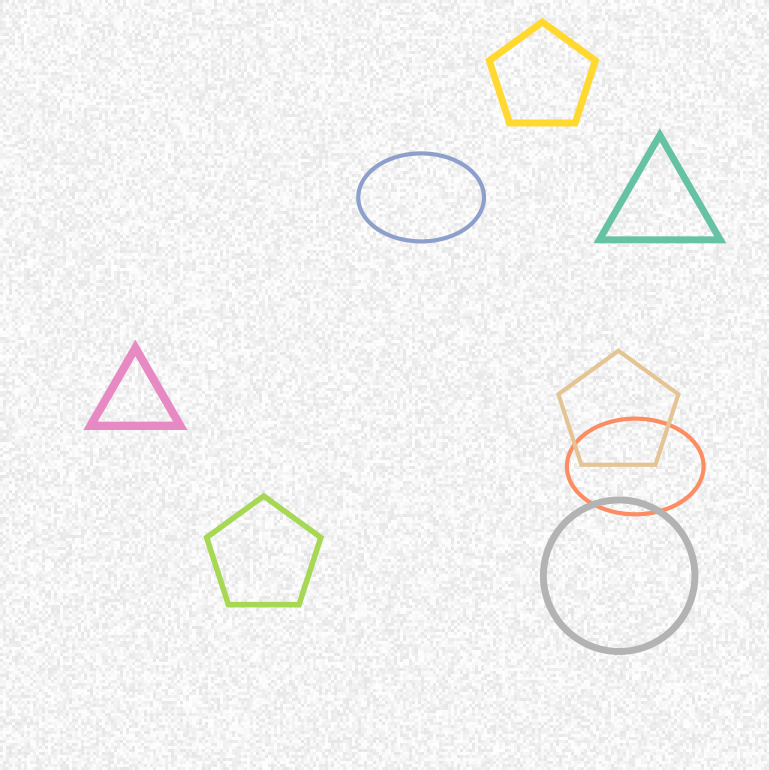[{"shape": "triangle", "thickness": 2.5, "radius": 0.45, "center": [0.857, 0.734]}, {"shape": "oval", "thickness": 1.5, "radius": 0.44, "center": [0.825, 0.394]}, {"shape": "oval", "thickness": 1.5, "radius": 0.41, "center": [0.547, 0.744]}, {"shape": "triangle", "thickness": 3, "radius": 0.34, "center": [0.176, 0.481]}, {"shape": "pentagon", "thickness": 2, "radius": 0.39, "center": [0.342, 0.278]}, {"shape": "pentagon", "thickness": 2.5, "radius": 0.36, "center": [0.704, 0.899]}, {"shape": "pentagon", "thickness": 1.5, "radius": 0.41, "center": [0.803, 0.463]}, {"shape": "circle", "thickness": 2.5, "radius": 0.49, "center": [0.804, 0.252]}]